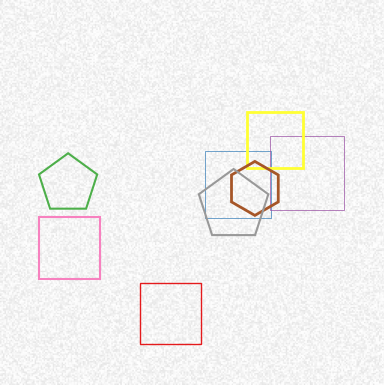[{"shape": "square", "thickness": 1, "radius": 0.4, "center": [0.443, 0.185]}, {"shape": "square", "thickness": 0.5, "radius": 0.43, "center": [0.618, 0.521]}, {"shape": "pentagon", "thickness": 1.5, "radius": 0.4, "center": [0.177, 0.522]}, {"shape": "square", "thickness": 0.5, "radius": 0.48, "center": [0.797, 0.55]}, {"shape": "square", "thickness": 2, "radius": 0.36, "center": [0.713, 0.637]}, {"shape": "hexagon", "thickness": 2, "radius": 0.35, "center": [0.662, 0.511]}, {"shape": "square", "thickness": 1.5, "radius": 0.4, "center": [0.181, 0.356]}, {"shape": "pentagon", "thickness": 1.5, "radius": 0.47, "center": [0.607, 0.466]}]